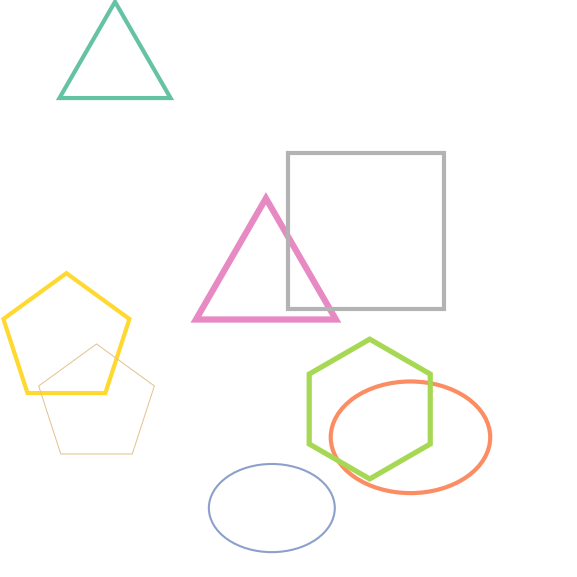[{"shape": "triangle", "thickness": 2, "radius": 0.56, "center": [0.199, 0.885]}, {"shape": "oval", "thickness": 2, "radius": 0.69, "center": [0.711, 0.242]}, {"shape": "oval", "thickness": 1, "radius": 0.55, "center": [0.471, 0.119]}, {"shape": "triangle", "thickness": 3, "radius": 0.7, "center": [0.46, 0.516]}, {"shape": "hexagon", "thickness": 2.5, "radius": 0.61, "center": [0.64, 0.291]}, {"shape": "pentagon", "thickness": 2, "radius": 0.57, "center": [0.115, 0.411]}, {"shape": "pentagon", "thickness": 0.5, "radius": 0.53, "center": [0.167, 0.298]}, {"shape": "square", "thickness": 2, "radius": 0.68, "center": [0.634, 0.6]}]